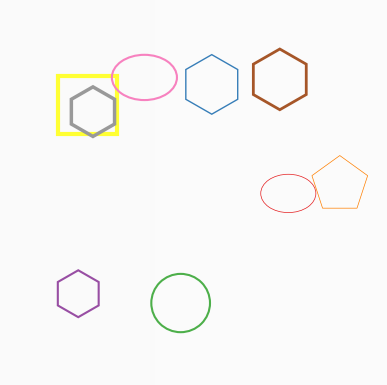[{"shape": "oval", "thickness": 0.5, "radius": 0.36, "center": [0.744, 0.498]}, {"shape": "hexagon", "thickness": 1, "radius": 0.39, "center": [0.546, 0.781]}, {"shape": "circle", "thickness": 1.5, "radius": 0.38, "center": [0.466, 0.213]}, {"shape": "hexagon", "thickness": 1.5, "radius": 0.3, "center": [0.202, 0.237]}, {"shape": "pentagon", "thickness": 0.5, "radius": 0.38, "center": [0.877, 0.52]}, {"shape": "square", "thickness": 3, "radius": 0.38, "center": [0.226, 0.727]}, {"shape": "hexagon", "thickness": 2, "radius": 0.39, "center": [0.722, 0.794]}, {"shape": "oval", "thickness": 1.5, "radius": 0.42, "center": [0.373, 0.799]}, {"shape": "hexagon", "thickness": 2.5, "radius": 0.32, "center": [0.24, 0.71]}]